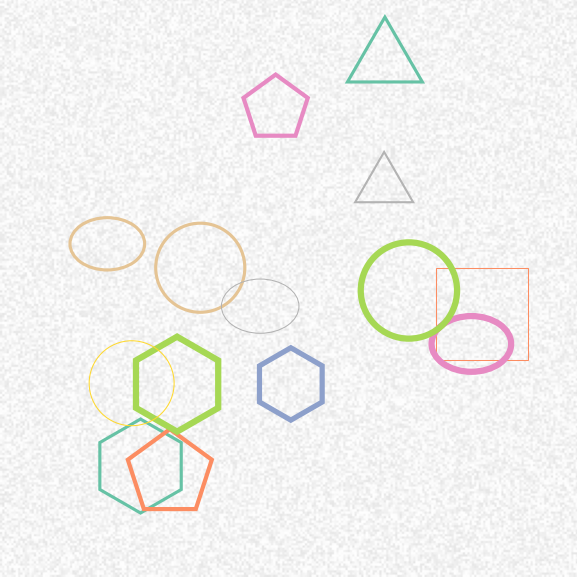[{"shape": "triangle", "thickness": 1.5, "radius": 0.37, "center": [0.667, 0.895]}, {"shape": "hexagon", "thickness": 1.5, "radius": 0.41, "center": [0.243, 0.192]}, {"shape": "pentagon", "thickness": 2, "radius": 0.38, "center": [0.294, 0.179]}, {"shape": "square", "thickness": 0.5, "radius": 0.4, "center": [0.835, 0.456]}, {"shape": "hexagon", "thickness": 2.5, "radius": 0.31, "center": [0.504, 0.334]}, {"shape": "oval", "thickness": 3, "radius": 0.34, "center": [0.816, 0.404]}, {"shape": "pentagon", "thickness": 2, "radius": 0.29, "center": [0.477, 0.811]}, {"shape": "hexagon", "thickness": 3, "radius": 0.41, "center": [0.307, 0.334]}, {"shape": "circle", "thickness": 3, "radius": 0.42, "center": [0.708, 0.496]}, {"shape": "circle", "thickness": 0.5, "radius": 0.37, "center": [0.228, 0.336]}, {"shape": "oval", "thickness": 1.5, "radius": 0.32, "center": [0.186, 0.577]}, {"shape": "circle", "thickness": 1.5, "radius": 0.39, "center": [0.347, 0.536]}, {"shape": "oval", "thickness": 0.5, "radius": 0.34, "center": [0.451, 0.469]}, {"shape": "triangle", "thickness": 1, "radius": 0.29, "center": [0.665, 0.678]}]